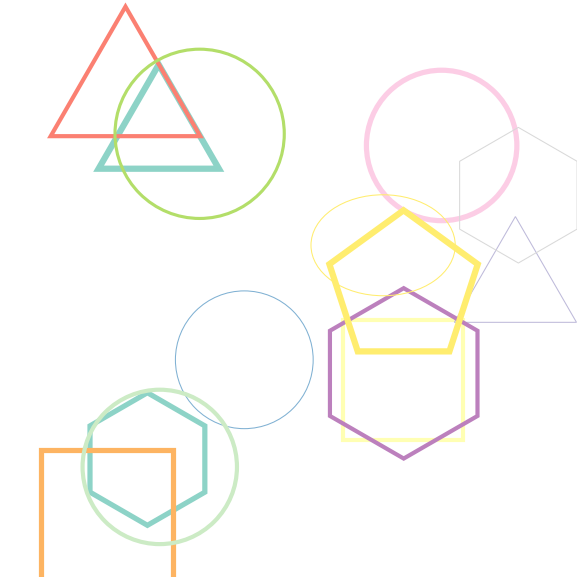[{"shape": "triangle", "thickness": 3, "radius": 0.6, "center": [0.275, 0.767]}, {"shape": "hexagon", "thickness": 2.5, "radius": 0.57, "center": [0.255, 0.204]}, {"shape": "square", "thickness": 2, "radius": 0.52, "center": [0.698, 0.341]}, {"shape": "triangle", "thickness": 0.5, "radius": 0.61, "center": [0.892, 0.502]}, {"shape": "triangle", "thickness": 2, "radius": 0.75, "center": [0.217, 0.838]}, {"shape": "circle", "thickness": 0.5, "radius": 0.6, "center": [0.423, 0.376]}, {"shape": "square", "thickness": 2.5, "radius": 0.57, "center": [0.185, 0.105]}, {"shape": "circle", "thickness": 1.5, "radius": 0.73, "center": [0.346, 0.767]}, {"shape": "circle", "thickness": 2.5, "radius": 0.65, "center": [0.765, 0.747]}, {"shape": "hexagon", "thickness": 0.5, "radius": 0.59, "center": [0.898, 0.661]}, {"shape": "hexagon", "thickness": 2, "radius": 0.74, "center": [0.699, 0.353]}, {"shape": "circle", "thickness": 2, "radius": 0.67, "center": [0.277, 0.191]}, {"shape": "pentagon", "thickness": 3, "radius": 0.68, "center": [0.699, 0.5]}, {"shape": "oval", "thickness": 0.5, "radius": 0.62, "center": [0.663, 0.574]}]